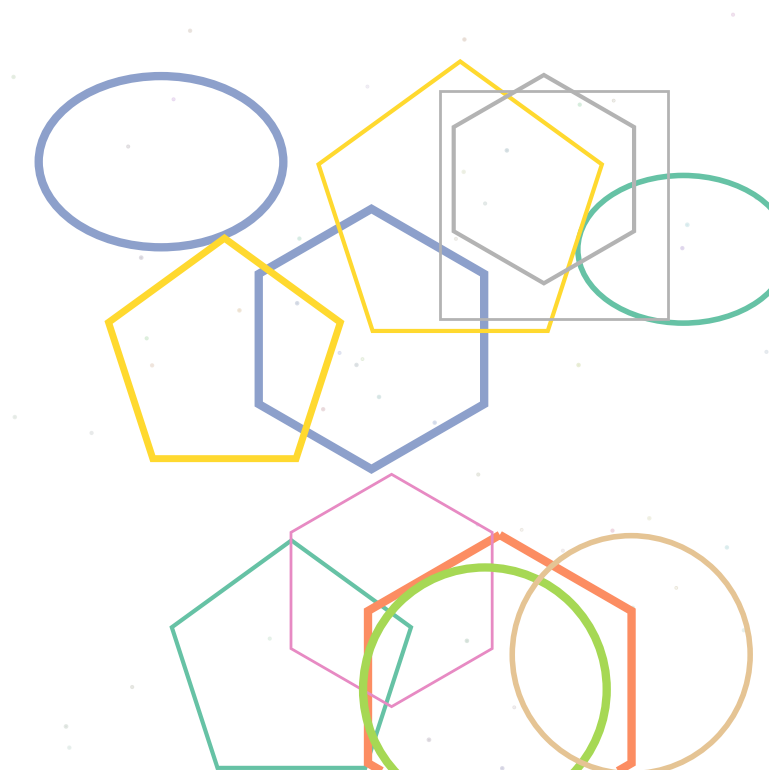[{"shape": "oval", "thickness": 2, "radius": 0.68, "center": [0.887, 0.676]}, {"shape": "pentagon", "thickness": 1.5, "radius": 0.82, "center": [0.378, 0.135]}, {"shape": "hexagon", "thickness": 3, "radius": 0.99, "center": [0.649, 0.108]}, {"shape": "hexagon", "thickness": 3, "radius": 0.85, "center": [0.482, 0.56]}, {"shape": "oval", "thickness": 3, "radius": 0.79, "center": [0.209, 0.79]}, {"shape": "hexagon", "thickness": 1, "radius": 0.75, "center": [0.509, 0.233]}, {"shape": "circle", "thickness": 3, "radius": 0.79, "center": [0.63, 0.105]}, {"shape": "pentagon", "thickness": 1.5, "radius": 0.97, "center": [0.598, 0.727]}, {"shape": "pentagon", "thickness": 2.5, "radius": 0.79, "center": [0.291, 0.532]}, {"shape": "circle", "thickness": 2, "radius": 0.77, "center": [0.82, 0.15]}, {"shape": "square", "thickness": 1, "radius": 0.74, "center": [0.719, 0.734]}, {"shape": "hexagon", "thickness": 1.5, "radius": 0.68, "center": [0.706, 0.767]}]